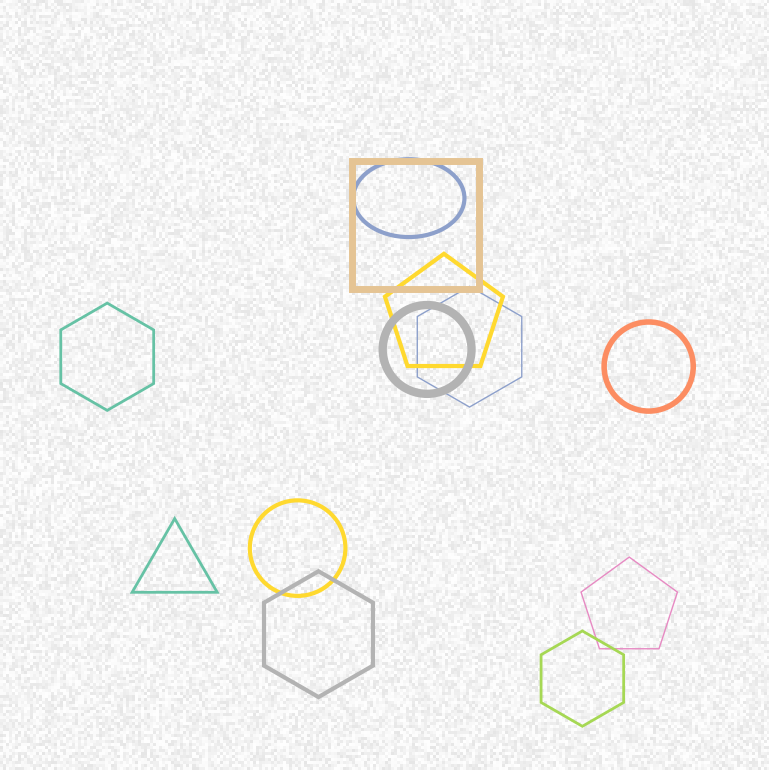[{"shape": "triangle", "thickness": 1, "radius": 0.32, "center": [0.227, 0.263]}, {"shape": "hexagon", "thickness": 1, "radius": 0.35, "center": [0.139, 0.537]}, {"shape": "circle", "thickness": 2, "radius": 0.29, "center": [0.842, 0.524]}, {"shape": "oval", "thickness": 1.5, "radius": 0.36, "center": [0.531, 0.743]}, {"shape": "hexagon", "thickness": 0.5, "radius": 0.39, "center": [0.61, 0.55]}, {"shape": "pentagon", "thickness": 0.5, "radius": 0.33, "center": [0.817, 0.211]}, {"shape": "hexagon", "thickness": 1, "radius": 0.31, "center": [0.756, 0.119]}, {"shape": "pentagon", "thickness": 1.5, "radius": 0.4, "center": [0.577, 0.59]}, {"shape": "circle", "thickness": 1.5, "radius": 0.31, "center": [0.387, 0.288]}, {"shape": "square", "thickness": 2.5, "radius": 0.41, "center": [0.539, 0.708]}, {"shape": "hexagon", "thickness": 1.5, "radius": 0.41, "center": [0.414, 0.176]}, {"shape": "circle", "thickness": 3, "radius": 0.29, "center": [0.555, 0.546]}]